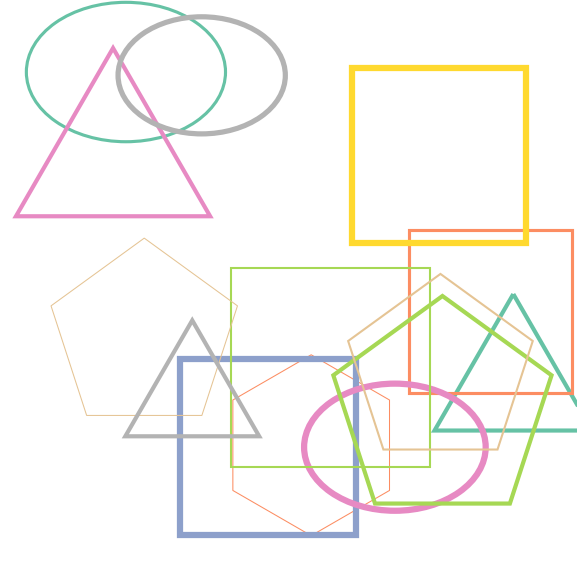[{"shape": "triangle", "thickness": 2, "radius": 0.79, "center": [0.889, 0.332]}, {"shape": "oval", "thickness": 1.5, "radius": 0.86, "center": [0.218, 0.874]}, {"shape": "hexagon", "thickness": 0.5, "radius": 0.78, "center": [0.539, 0.228]}, {"shape": "square", "thickness": 1.5, "radius": 0.7, "center": [0.849, 0.46]}, {"shape": "square", "thickness": 3, "radius": 0.76, "center": [0.464, 0.225]}, {"shape": "triangle", "thickness": 2, "radius": 0.97, "center": [0.196, 0.722]}, {"shape": "oval", "thickness": 3, "radius": 0.79, "center": [0.684, 0.225]}, {"shape": "square", "thickness": 1, "radius": 0.86, "center": [0.572, 0.363]}, {"shape": "pentagon", "thickness": 2, "radius": 0.99, "center": [0.766, 0.288]}, {"shape": "square", "thickness": 3, "radius": 0.76, "center": [0.76, 0.73]}, {"shape": "pentagon", "thickness": 1, "radius": 0.84, "center": [0.763, 0.357]}, {"shape": "pentagon", "thickness": 0.5, "radius": 0.85, "center": [0.25, 0.417]}, {"shape": "triangle", "thickness": 2, "radius": 0.67, "center": [0.333, 0.311]}, {"shape": "oval", "thickness": 2.5, "radius": 0.72, "center": [0.349, 0.869]}]